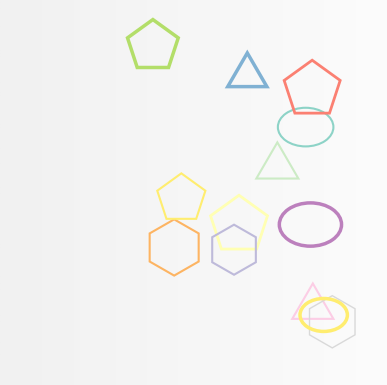[{"shape": "oval", "thickness": 1.5, "radius": 0.36, "center": [0.789, 0.67]}, {"shape": "pentagon", "thickness": 2, "radius": 0.39, "center": [0.617, 0.416]}, {"shape": "hexagon", "thickness": 1.5, "radius": 0.33, "center": [0.604, 0.351]}, {"shape": "pentagon", "thickness": 2, "radius": 0.38, "center": [0.806, 0.768]}, {"shape": "triangle", "thickness": 2.5, "radius": 0.29, "center": [0.638, 0.804]}, {"shape": "hexagon", "thickness": 1.5, "radius": 0.37, "center": [0.449, 0.357]}, {"shape": "pentagon", "thickness": 2.5, "radius": 0.34, "center": [0.395, 0.88]}, {"shape": "triangle", "thickness": 1.5, "radius": 0.31, "center": [0.807, 0.202]}, {"shape": "hexagon", "thickness": 1, "radius": 0.34, "center": [0.857, 0.164]}, {"shape": "oval", "thickness": 2.5, "radius": 0.4, "center": [0.801, 0.417]}, {"shape": "triangle", "thickness": 1.5, "radius": 0.31, "center": [0.716, 0.568]}, {"shape": "oval", "thickness": 2.5, "radius": 0.31, "center": [0.835, 0.182]}, {"shape": "pentagon", "thickness": 1.5, "radius": 0.33, "center": [0.468, 0.484]}]